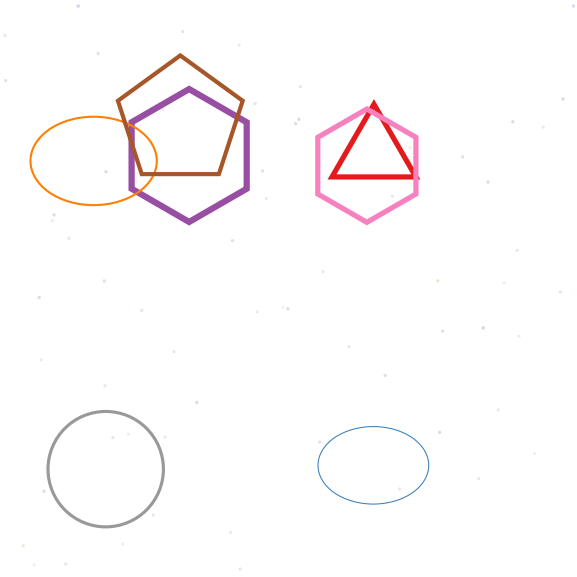[{"shape": "triangle", "thickness": 2.5, "radius": 0.42, "center": [0.648, 0.735]}, {"shape": "oval", "thickness": 0.5, "radius": 0.48, "center": [0.646, 0.193]}, {"shape": "hexagon", "thickness": 3, "radius": 0.58, "center": [0.328, 0.73]}, {"shape": "oval", "thickness": 1, "radius": 0.55, "center": [0.162, 0.72]}, {"shape": "pentagon", "thickness": 2, "radius": 0.57, "center": [0.312, 0.79]}, {"shape": "hexagon", "thickness": 2.5, "radius": 0.49, "center": [0.635, 0.712]}, {"shape": "circle", "thickness": 1.5, "radius": 0.5, "center": [0.183, 0.187]}]